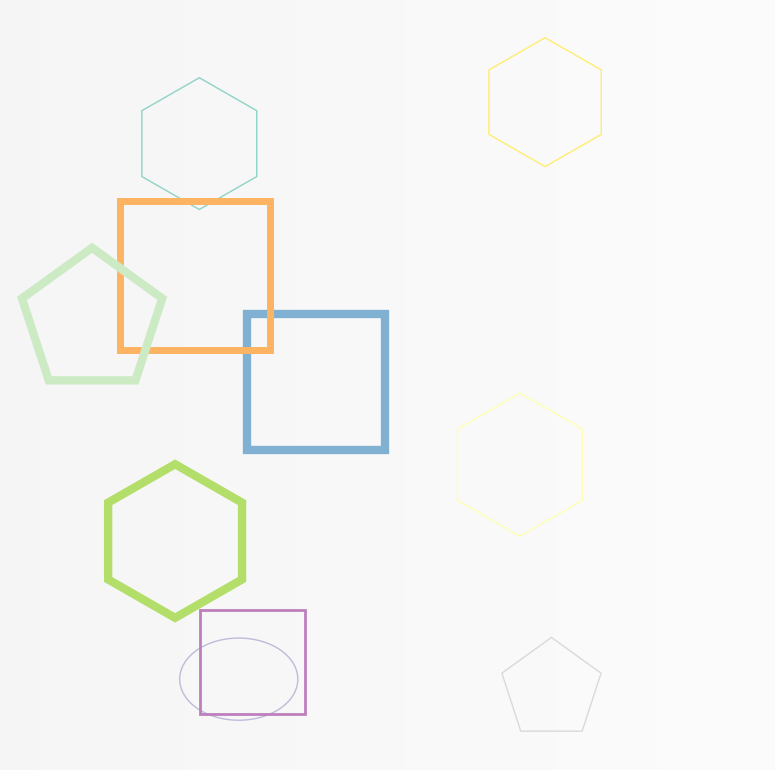[{"shape": "hexagon", "thickness": 0.5, "radius": 0.43, "center": [0.257, 0.813]}, {"shape": "hexagon", "thickness": 0.5, "radius": 0.46, "center": [0.671, 0.397]}, {"shape": "oval", "thickness": 0.5, "radius": 0.38, "center": [0.308, 0.118]}, {"shape": "square", "thickness": 3, "radius": 0.44, "center": [0.407, 0.504]}, {"shape": "square", "thickness": 2.5, "radius": 0.48, "center": [0.252, 0.643]}, {"shape": "hexagon", "thickness": 3, "radius": 0.5, "center": [0.226, 0.297]}, {"shape": "pentagon", "thickness": 0.5, "radius": 0.34, "center": [0.712, 0.105]}, {"shape": "square", "thickness": 1, "radius": 0.34, "center": [0.326, 0.14]}, {"shape": "pentagon", "thickness": 3, "radius": 0.48, "center": [0.119, 0.583]}, {"shape": "hexagon", "thickness": 0.5, "radius": 0.42, "center": [0.703, 0.867]}]